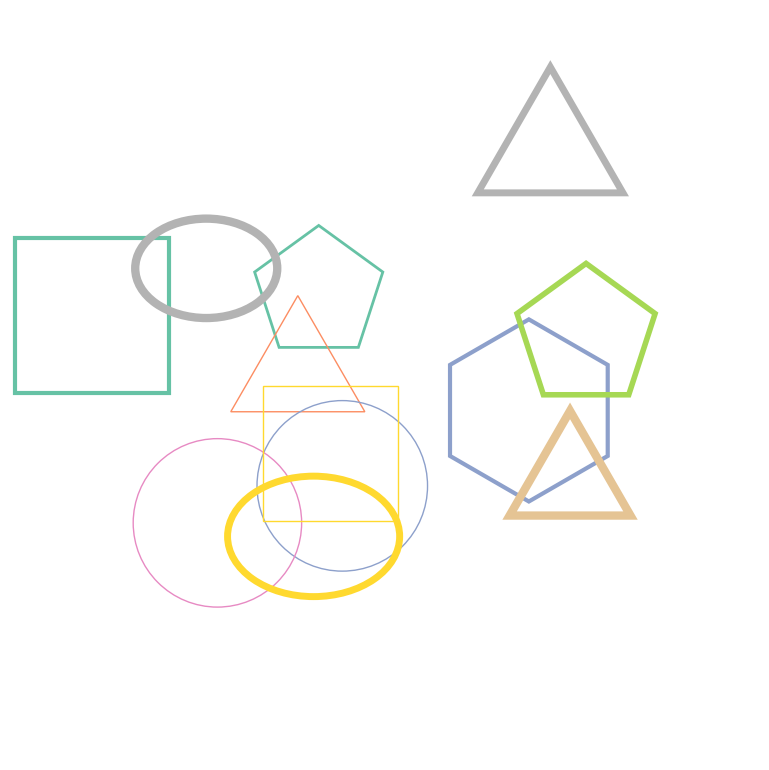[{"shape": "pentagon", "thickness": 1, "radius": 0.44, "center": [0.414, 0.62]}, {"shape": "square", "thickness": 1.5, "radius": 0.5, "center": [0.119, 0.591]}, {"shape": "triangle", "thickness": 0.5, "radius": 0.5, "center": [0.387, 0.516]}, {"shape": "circle", "thickness": 0.5, "radius": 0.55, "center": [0.445, 0.369]}, {"shape": "hexagon", "thickness": 1.5, "radius": 0.59, "center": [0.687, 0.467]}, {"shape": "circle", "thickness": 0.5, "radius": 0.55, "center": [0.282, 0.321]}, {"shape": "pentagon", "thickness": 2, "radius": 0.47, "center": [0.761, 0.564]}, {"shape": "oval", "thickness": 2.5, "radius": 0.56, "center": [0.407, 0.303]}, {"shape": "square", "thickness": 0.5, "radius": 0.44, "center": [0.429, 0.411]}, {"shape": "triangle", "thickness": 3, "radius": 0.45, "center": [0.74, 0.376]}, {"shape": "oval", "thickness": 3, "radius": 0.46, "center": [0.268, 0.652]}, {"shape": "triangle", "thickness": 2.5, "radius": 0.54, "center": [0.715, 0.804]}]